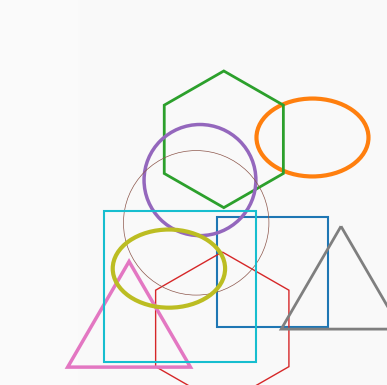[{"shape": "square", "thickness": 1.5, "radius": 0.72, "center": [0.702, 0.293]}, {"shape": "oval", "thickness": 3, "radius": 0.72, "center": [0.806, 0.643]}, {"shape": "hexagon", "thickness": 2, "radius": 0.89, "center": [0.578, 0.638]}, {"shape": "hexagon", "thickness": 1, "radius": 0.99, "center": [0.574, 0.147]}, {"shape": "circle", "thickness": 2.5, "radius": 0.72, "center": [0.516, 0.532]}, {"shape": "circle", "thickness": 0.5, "radius": 0.94, "center": [0.506, 0.421]}, {"shape": "triangle", "thickness": 2.5, "radius": 0.91, "center": [0.333, 0.138]}, {"shape": "triangle", "thickness": 2, "radius": 0.89, "center": [0.88, 0.234]}, {"shape": "oval", "thickness": 3, "radius": 0.72, "center": [0.436, 0.302]}, {"shape": "square", "thickness": 1.5, "radius": 0.98, "center": [0.465, 0.256]}]